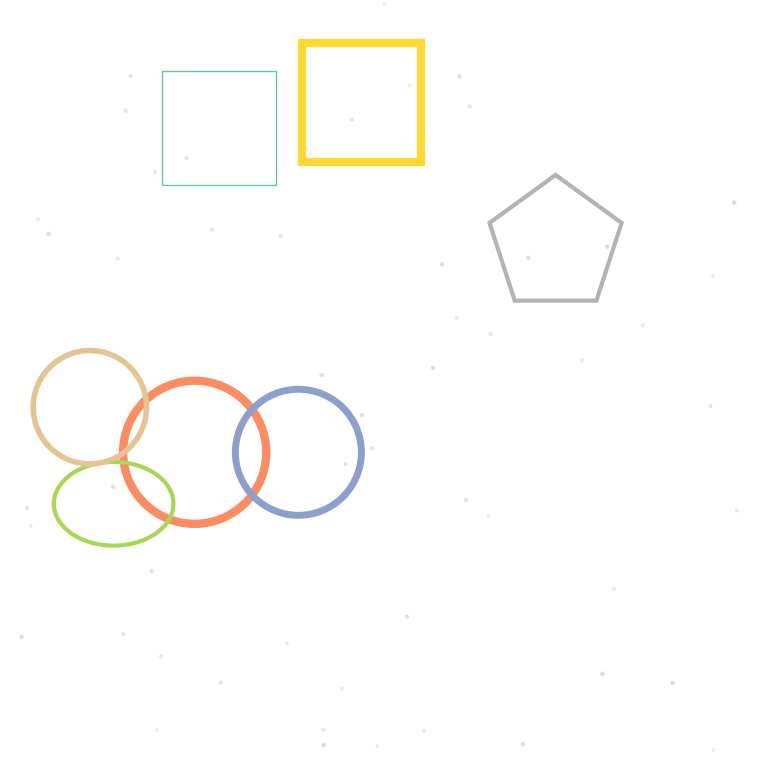[{"shape": "square", "thickness": 0.5, "radius": 0.37, "center": [0.284, 0.834]}, {"shape": "circle", "thickness": 3, "radius": 0.46, "center": [0.253, 0.413]}, {"shape": "circle", "thickness": 2.5, "radius": 0.41, "center": [0.388, 0.413]}, {"shape": "oval", "thickness": 1.5, "radius": 0.39, "center": [0.148, 0.346]}, {"shape": "square", "thickness": 3, "radius": 0.38, "center": [0.469, 0.867]}, {"shape": "circle", "thickness": 2, "radius": 0.37, "center": [0.117, 0.471]}, {"shape": "pentagon", "thickness": 1.5, "radius": 0.45, "center": [0.721, 0.683]}]